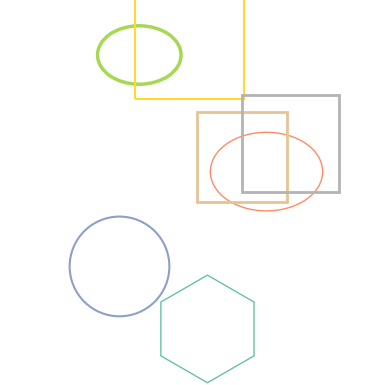[{"shape": "hexagon", "thickness": 1, "radius": 0.7, "center": [0.539, 0.146]}, {"shape": "oval", "thickness": 1, "radius": 0.73, "center": [0.692, 0.554]}, {"shape": "circle", "thickness": 1.5, "radius": 0.65, "center": [0.31, 0.308]}, {"shape": "oval", "thickness": 2.5, "radius": 0.54, "center": [0.362, 0.857]}, {"shape": "square", "thickness": 1.5, "radius": 0.71, "center": [0.491, 0.884]}, {"shape": "square", "thickness": 2, "radius": 0.59, "center": [0.63, 0.592]}, {"shape": "square", "thickness": 2, "radius": 0.63, "center": [0.754, 0.629]}]